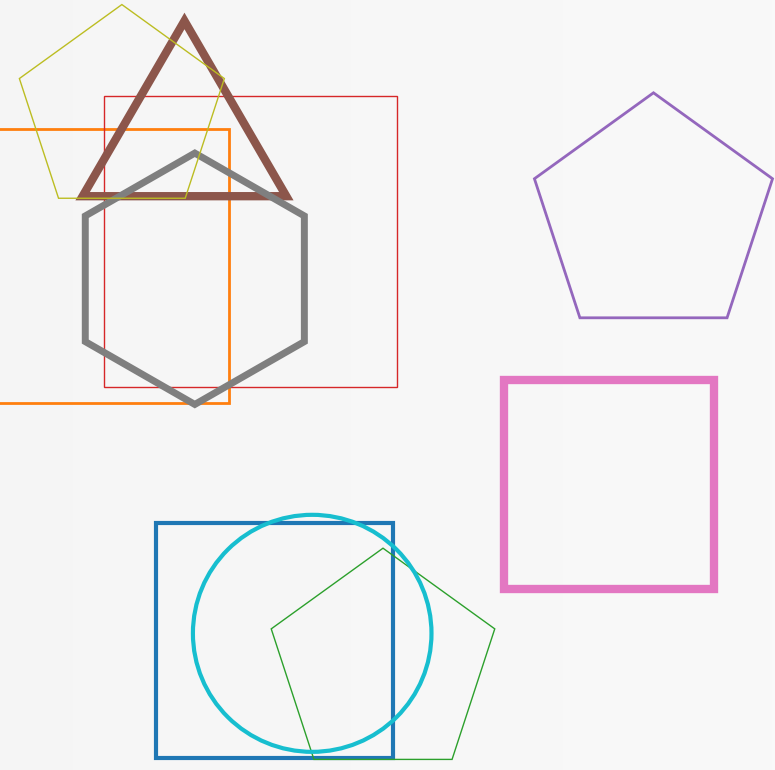[{"shape": "square", "thickness": 1.5, "radius": 0.76, "center": [0.354, 0.168]}, {"shape": "square", "thickness": 1, "radius": 0.89, "center": [0.118, 0.655]}, {"shape": "pentagon", "thickness": 0.5, "radius": 0.76, "center": [0.494, 0.136]}, {"shape": "square", "thickness": 0.5, "radius": 0.95, "center": [0.323, 0.687]}, {"shape": "pentagon", "thickness": 1, "radius": 0.81, "center": [0.843, 0.718]}, {"shape": "triangle", "thickness": 3, "radius": 0.76, "center": [0.238, 0.821]}, {"shape": "square", "thickness": 3, "radius": 0.68, "center": [0.786, 0.371]}, {"shape": "hexagon", "thickness": 2.5, "radius": 0.82, "center": [0.251, 0.638]}, {"shape": "pentagon", "thickness": 0.5, "radius": 0.7, "center": [0.157, 0.855]}, {"shape": "circle", "thickness": 1.5, "radius": 0.77, "center": [0.403, 0.177]}]